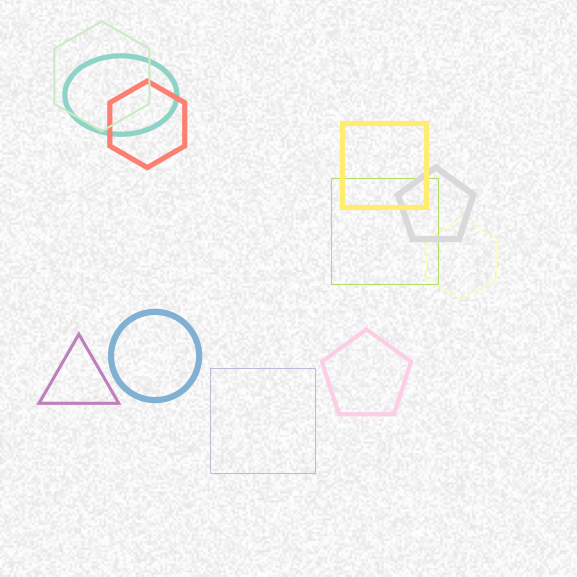[{"shape": "oval", "thickness": 2.5, "radius": 0.49, "center": [0.209, 0.835]}, {"shape": "hexagon", "thickness": 0.5, "radius": 0.35, "center": [0.799, 0.551]}, {"shape": "square", "thickness": 0.5, "radius": 0.46, "center": [0.455, 0.271]}, {"shape": "hexagon", "thickness": 2.5, "radius": 0.37, "center": [0.255, 0.784]}, {"shape": "circle", "thickness": 3, "radius": 0.38, "center": [0.269, 0.383]}, {"shape": "square", "thickness": 0.5, "radius": 0.46, "center": [0.666, 0.599]}, {"shape": "pentagon", "thickness": 2, "radius": 0.41, "center": [0.635, 0.348]}, {"shape": "pentagon", "thickness": 3, "radius": 0.34, "center": [0.755, 0.641]}, {"shape": "triangle", "thickness": 1.5, "radius": 0.4, "center": [0.137, 0.341]}, {"shape": "hexagon", "thickness": 1, "radius": 0.48, "center": [0.176, 0.867]}, {"shape": "square", "thickness": 2.5, "radius": 0.37, "center": [0.665, 0.713]}]